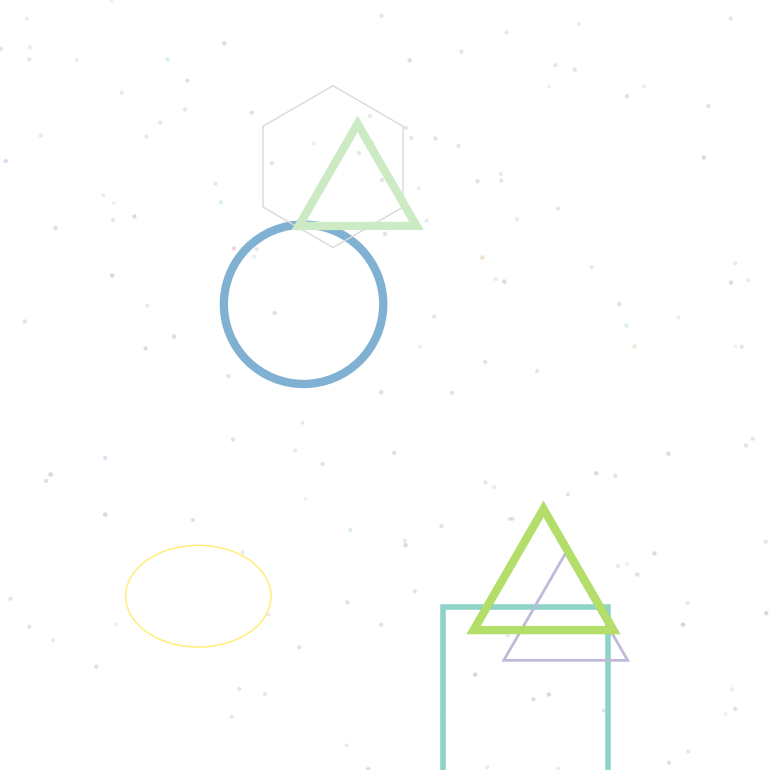[{"shape": "square", "thickness": 2, "radius": 0.54, "center": [0.683, 0.104]}, {"shape": "triangle", "thickness": 1, "radius": 0.46, "center": [0.735, 0.189]}, {"shape": "circle", "thickness": 3, "radius": 0.52, "center": [0.394, 0.605]}, {"shape": "triangle", "thickness": 3, "radius": 0.52, "center": [0.706, 0.234]}, {"shape": "hexagon", "thickness": 0.5, "radius": 0.53, "center": [0.432, 0.784]}, {"shape": "triangle", "thickness": 3, "radius": 0.44, "center": [0.464, 0.751]}, {"shape": "oval", "thickness": 0.5, "radius": 0.47, "center": [0.258, 0.226]}]